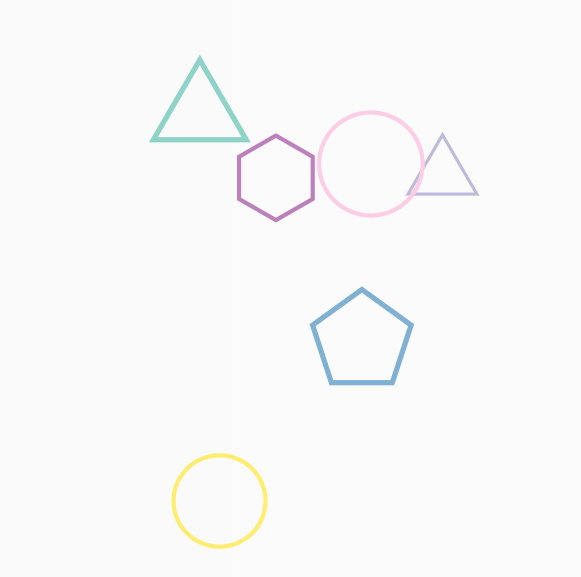[{"shape": "triangle", "thickness": 2.5, "radius": 0.46, "center": [0.344, 0.803]}, {"shape": "triangle", "thickness": 1.5, "radius": 0.34, "center": [0.761, 0.697]}, {"shape": "pentagon", "thickness": 2.5, "radius": 0.45, "center": [0.623, 0.409]}, {"shape": "circle", "thickness": 2, "radius": 0.45, "center": [0.638, 0.715]}, {"shape": "hexagon", "thickness": 2, "radius": 0.37, "center": [0.475, 0.691]}, {"shape": "circle", "thickness": 2, "radius": 0.4, "center": [0.378, 0.132]}]